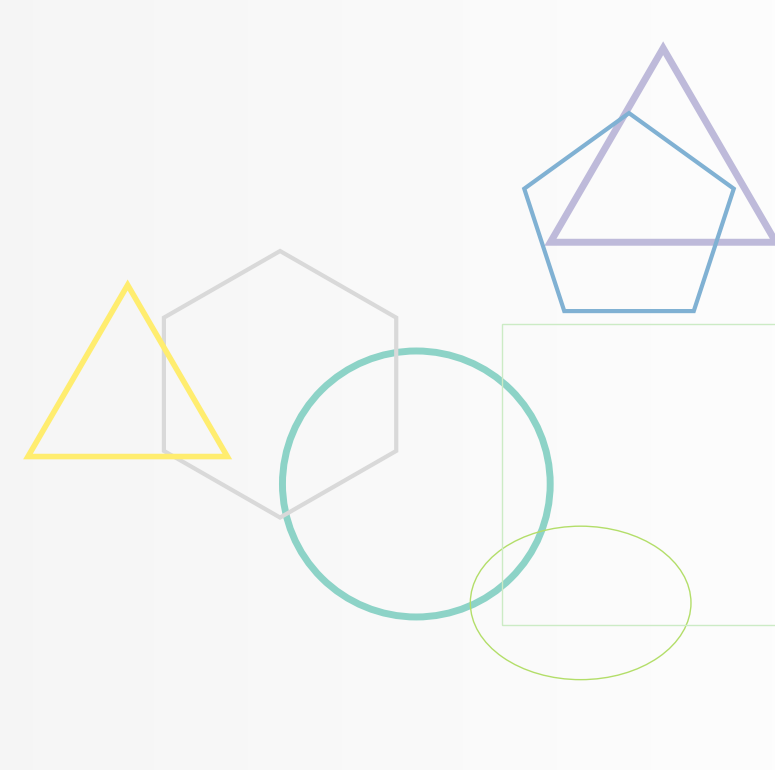[{"shape": "circle", "thickness": 2.5, "radius": 0.86, "center": [0.537, 0.371]}, {"shape": "triangle", "thickness": 2.5, "radius": 0.84, "center": [0.856, 0.769]}, {"shape": "pentagon", "thickness": 1.5, "radius": 0.71, "center": [0.812, 0.711]}, {"shape": "oval", "thickness": 0.5, "radius": 0.71, "center": [0.749, 0.217]}, {"shape": "hexagon", "thickness": 1.5, "radius": 0.87, "center": [0.361, 0.501]}, {"shape": "square", "thickness": 0.5, "radius": 0.98, "center": [0.843, 0.384]}, {"shape": "triangle", "thickness": 2, "radius": 0.74, "center": [0.165, 0.481]}]